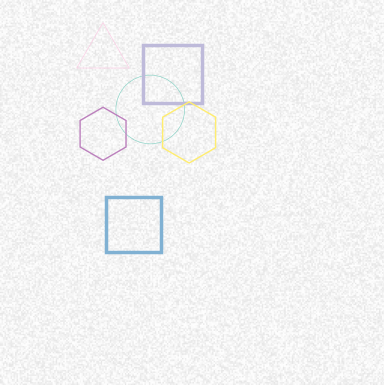[{"shape": "circle", "thickness": 0.5, "radius": 0.45, "center": [0.39, 0.716]}, {"shape": "square", "thickness": 2.5, "radius": 0.38, "center": [0.449, 0.808]}, {"shape": "square", "thickness": 2.5, "radius": 0.36, "center": [0.347, 0.417]}, {"shape": "triangle", "thickness": 0.5, "radius": 0.39, "center": [0.267, 0.863]}, {"shape": "hexagon", "thickness": 1, "radius": 0.34, "center": [0.268, 0.653]}, {"shape": "hexagon", "thickness": 1, "radius": 0.4, "center": [0.491, 0.656]}]